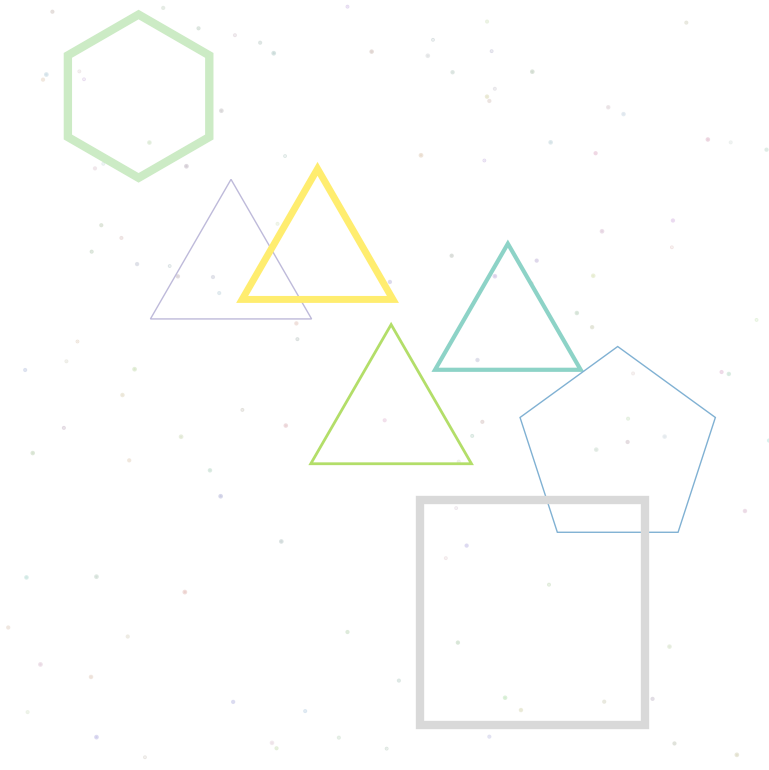[{"shape": "triangle", "thickness": 1.5, "radius": 0.55, "center": [0.66, 0.574]}, {"shape": "triangle", "thickness": 0.5, "radius": 0.6, "center": [0.3, 0.646]}, {"shape": "pentagon", "thickness": 0.5, "radius": 0.67, "center": [0.802, 0.417]}, {"shape": "triangle", "thickness": 1, "radius": 0.6, "center": [0.508, 0.458]}, {"shape": "square", "thickness": 3, "radius": 0.73, "center": [0.691, 0.205]}, {"shape": "hexagon", "thickness": 3, "radius": 0.53, "center": [0.18, 0.875]}, {"shape": "triangle", "thickness": 2.5, "radius": 0.57, "center": [0.412, 0.668]}]